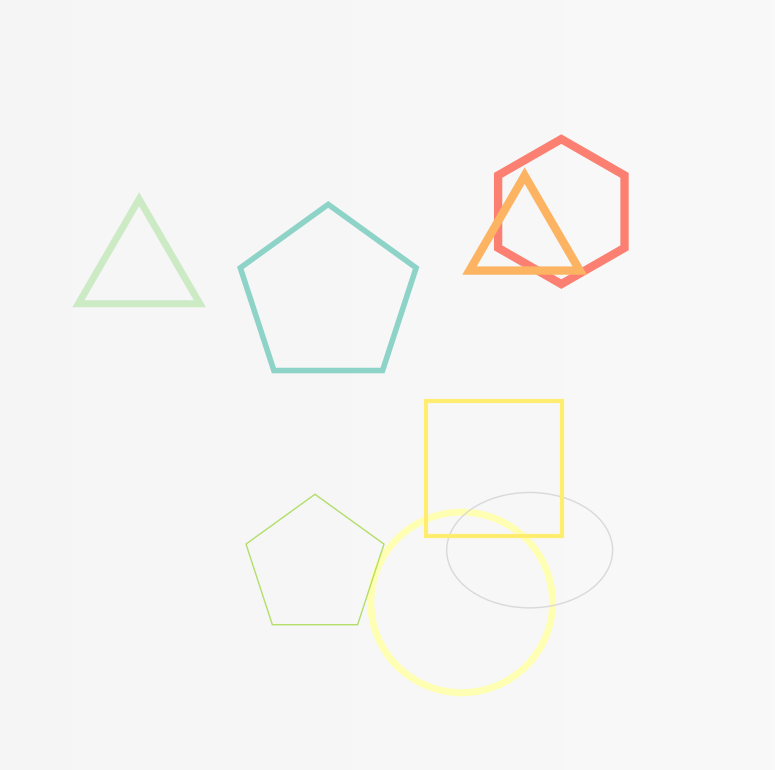[{"shape": "pentagon", "thickness": 2, "radius": 0.6, "center": [0.423, 0.615]}, {"shape": "circle", "thickness": 2.5, "radius": 0.59, "center": [0.596, 0.218]}, {"shape": "hexagon", "thickness": 3, "radius": 0.47, "center": [0.724, 0.725]}, {"shape": "triangle", "thickness": 3, "radius": 0.41, "center": [0.677, 0.69]}, {"shape": "pentagon", "thickness": 0.5, "radius": 0.47, "center": [0.406, 0.264]}, {"shape": "oval", "thickness": 0.5, "radius": 0.54, "center": [0.683, 0.285]}, {"shape": "triangle", "thickness": 2.5, "radius": 0.45, "center": [0.18, 0.651]}, {"shape": "square", "thickness": 1.5, "radius": 0.44, "center": [0.637, 0.392]}]